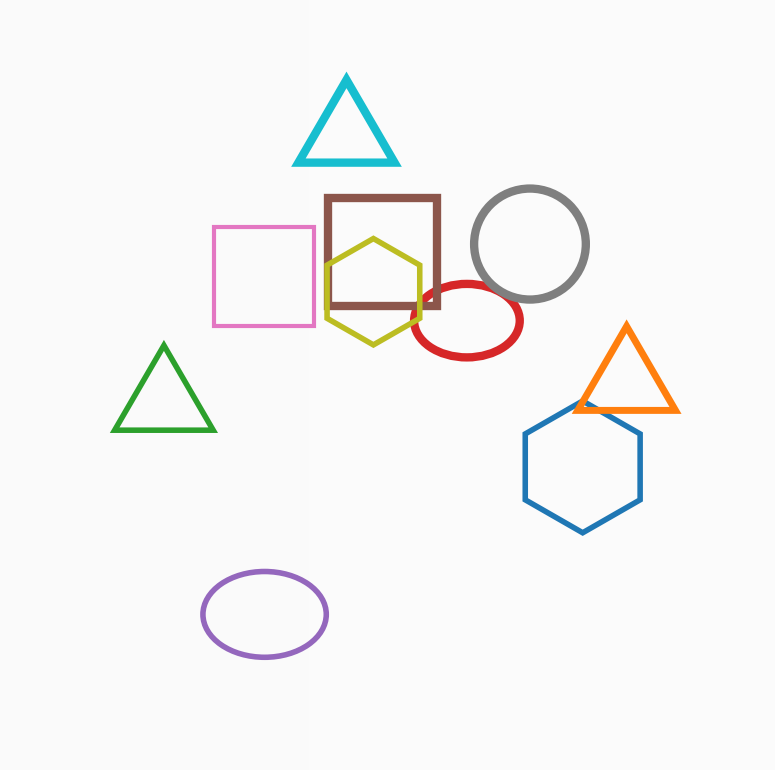[{"shape": "hexagon", "thickness": 2, "radius": 0.43, "center": [0.752, 0.394]}, {"shape": "triangle", "thickness": 2.5, "radius": 0.36, "center": [0.809, 0.503]}, {"shape": "triangle", "thickness": 2, "radius": 0.37, "center": [0.212, 0.478]}, {"shape": "oval", "thickness": 3, "radius": 0.34, "center": [0.602, 0.584]}, {"shape": "oval", "thickness": 2, "radius": 0.4, "center": [0.341, 0.202]}, {"shape": "square", "thickness": 3, "radius": 0.35, "center": [0.493, 0.672]}, {"shape": "square", "thickness": 1.5, "radius": 0.32, "center": [0.341, 0.641]}, {"shape": "circle", "thickness": 3, "radius": 0.36, "center": [0.684, 0.683]}, {"shape": "hexagon", "thickness": 2, "radius": 0.35, "center": [0.482, 0.621]}, {"shape": "triangle", "thickness": 3, "radius": 0.36, "center": [0.447, 0.825]}]